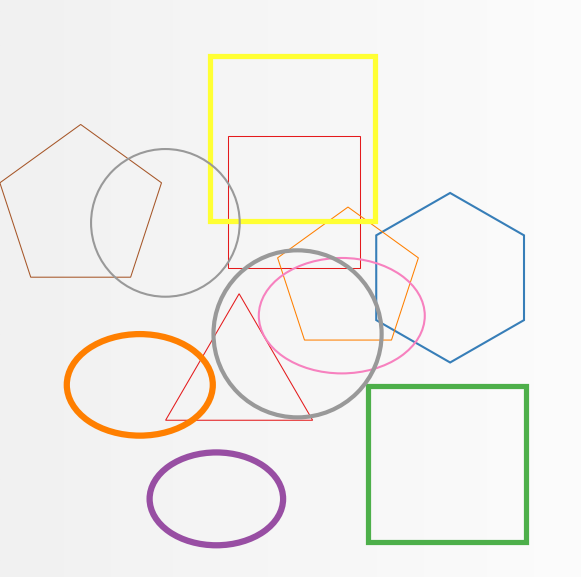[{"shape": "triangle", "thickness": 0.5, "radius": 0.73, "center": [0.411, 0.344]}, {"shape": "square", "thickness": 0.5, "radius": 0.57, "center": [0.506, 0.649]}, {"shape": "hexagon", "thickness": 1, "radius": 0.73, "center": [0.774, 0.518]}, {"shape": "square", "thickness": 2.5, "radius": 0.68, "center": [0.769, 0.196]}, {"shape": "oval", "thickness": 3, "radius": 0.57, "center": [0.372, 0.135]}, {"shape": "oval", "thickness": 3, "radius": 0.63, "center": [0.241, 0.333]}, {"shape": "pentagon", "thickness": 0.5, "radius": 0.64, "center": [0.599, 0.513]}, {"shape": "square", "thickness": 2.5, "radius": 0.71, "center": [0.503, 0.759]}, {"shape": "pentagon", "thickness": 0.5, "radius": 0.73, "center": [0.139, 0.637]}, {"shape": "oval", "thickness": 1, "radius": 0.71, "center": [0.588, 0.452]}, {"shape": "circle", "thickness": 1, "radius": 0.64, "center": [0.285, 0.613]}, {"shape": "circle", "thickness": 2, "radius": 0.72, "center": [0.512, 0.421]}]